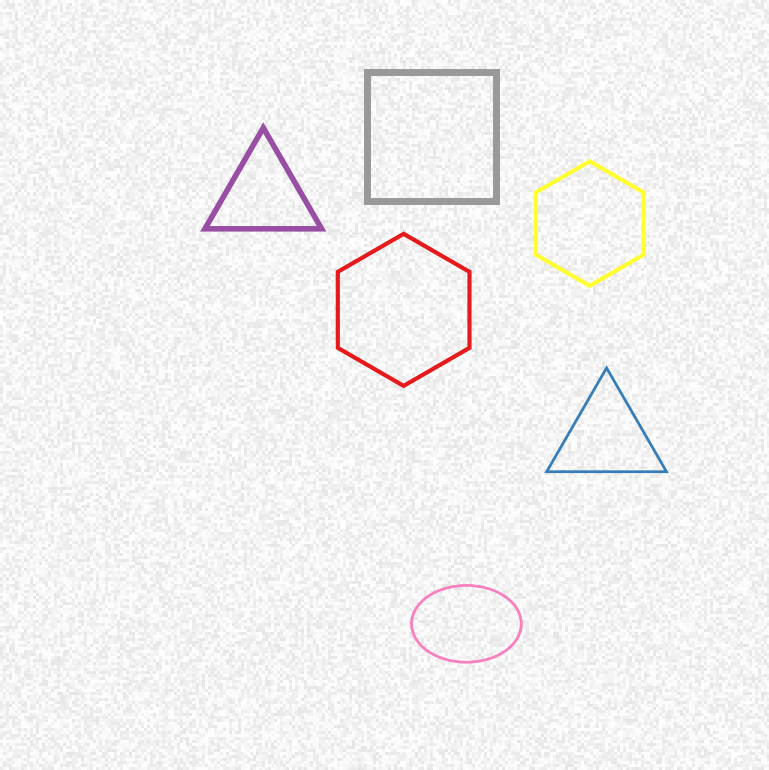[{"shape": "hexagon", "thickness": 1.5, "radius": 0.49, "center": [0.524, 0.598]}, {"shape": "triangle", "thickness": 1, "radius": 0.45, "center": [0.788, 0.432]}, {"shape": "triangle", "thickness": 2, "radius": 0.44, "center": [0.342, 0.747]}, {"shape": "hexagon", "thickness": 1.5, "radius": 0.4, "center": [0.766, 0.71]}, {"shape": "oval", "thickness": 1, "radius": 0.36, "center": [0.606, 0.19]}, {"shape": "square", "thickness": 2.5, "radius": 0.42, "center": [0.56, 0.823]}]